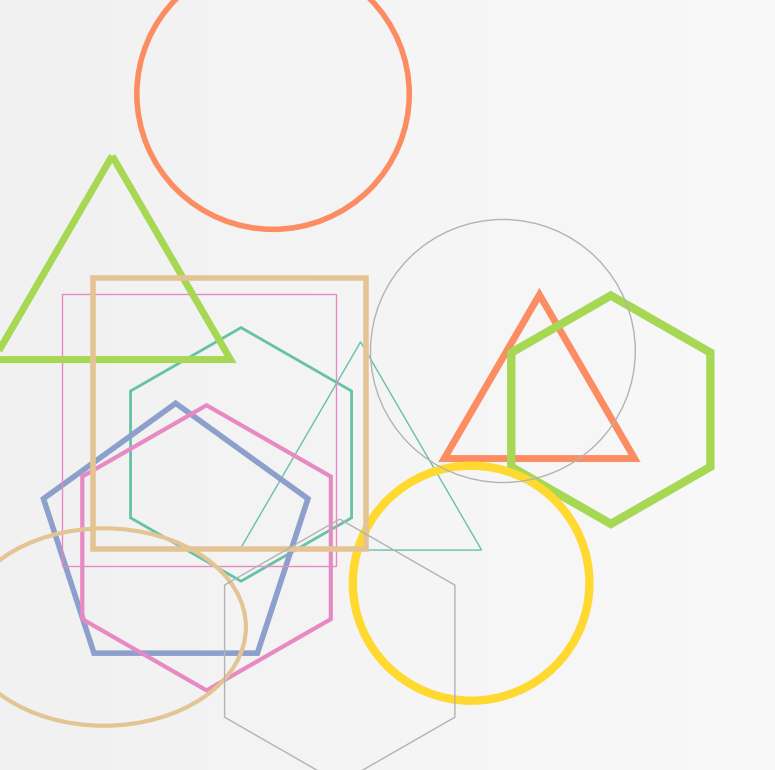[{"shape": "hexagon", "thickness": 1, "radius": 0.82, "center": [0.311, 0.41]}, {"shape": "triangle", "thickness": 0.5, "radius": 0.9, "center": [0.465, 0.376]}, {"shape": "triangle", "thickness": 2.5, "radius": 0.71, "center": [0.696, 0.475]}, {"shape": "circle", "thickness": 2, "radius": 0.88, "center": [0.352, 0.878]}, {"shape": "pentagon", "thickness": 2, "radius": 0.9, "center": [0.227, 0.297]}, {"shape": "square", "thickness": 0.5, "radius": 0.88, "center": [0.256, 0.441]}, {"shape": "hexagon", "thickness": 1.5, "radius": 0.93, "center": [0.267, 0.289]}, {"shape": "hexagon", "thickness": 3, "radius": 0.74, "center": [0.788, 0.468]}, {"shape": "triangle", "thickness": 2.5, "radius": 0.88, "center": [0.145, 0.621]}, {"shape": "circle", "thickness": 3, "radius": 0.76, "center": [0.608, 0.243]}, {"shape": "oval", "thickness": 1.5, "radius": 0.92, "center": [0.134, 0.186]}, {"shape": "square", "thickness": 2, "radius": 0.88, "center": [0.296, 0.463]}, {"shape": "circle", "thickness": 0.5, "radius": 0.85, "center": [0.649, 0.544]}, {"shape": "hexagon", "thickness": 0.5, "radius": 0.86, "center": [0.438, 0.154]}]